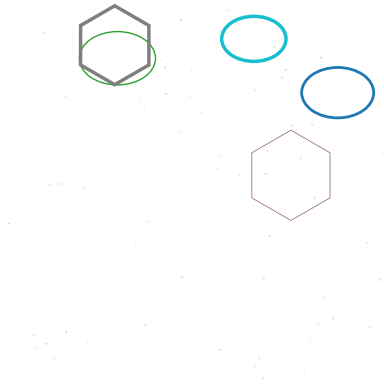[{"shape": "oval", "thickness": 2, "radius": 0.47, "center": [0.877, 0.759]}, {"shape": "oval", "thickness": 1, "radius": 0.49, "center": [0.305, 0.849]}, {"shape": "hexagon", "thickness": 0.5, "radius": 0.59, "center": [0.756, 0.545]}, {"shape": "hexagon", "thickness": 2.5, "radius": 0.51, "center": [0.298, 0.882]}, {"shape": "oval", "thickness": 2.5, "radius": 0.42, "center": [0.659, 0.899]}]